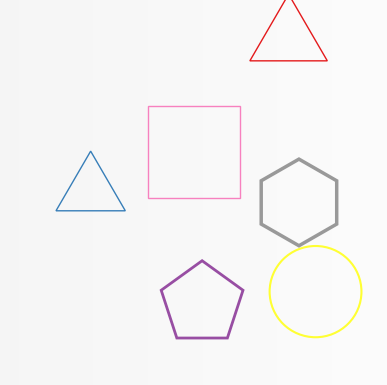[{"shape": "triangle", "thickness": 1, "radius": 0.58, "center": [0.745, 0.9]}, {"shape": "triangle", "thickness": 1, "radius": 0.52, "center": [0.234, 0.504]}, {"shape": "pentagon", "thickness": 2, "radius": 0.55, "center": [0.522, 0.212]}, {"shape": "circle", "thickness": 1.5, "radius": 0.59, "center": [0.814, 0.243]}, {"shape": "square", "thickness": 1, "radius": 0.59, "center": [0.501, 0.605]}, {"shape": "hexagon", "thickness": 2.5, "radius": 0.56, "center": [0.771, 0.474]}]